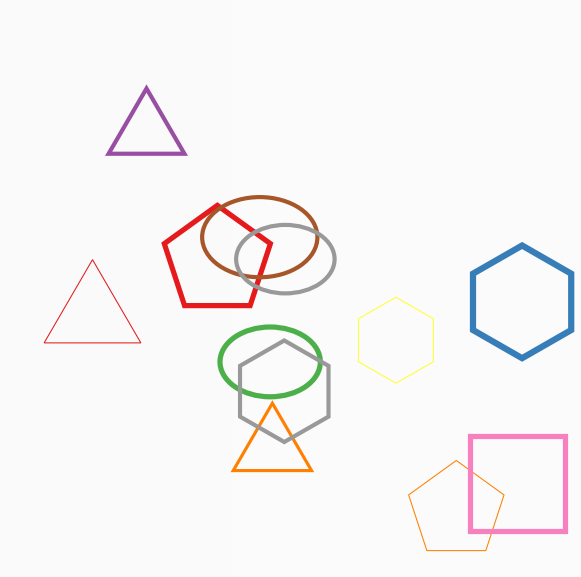[{"shape": "pentagon", "thickness": 2.5, "radius": 0.48, "center": [0.374, 0.548]}, {"shape": "triangle", "thickness": 0.5, "radius": 0.48, "center": [0.159, 0.453]}, {"shape": "hexagon", "thickness": 3, "radius": 0.49, "center": [0.898, 0.476]}, {"shape": "oval", "thickness": 2.5, "radius": 0.43, "center": [0.465, 0.372]}, {"shape": "triangle", "thickness": 2, "radius": 0.38, "center": [0.252, 0.771]}, {"shape": "triangle", "thickness": 1.5, "radius": 0.39, "center": [0.469, 0.223]}, {"shape": "pentagon", "thickness": 0.5, "radius": 0.43, "center": [0.785, 0.115]}, {"shape": "hexagon", "thickness": 0.5, "radius": 0.37, "center": [0.681, 0.41]}, {"shape": "oval", "thickness": 2, "radius": 0.5, "center": [0.447, 0.588]}, {"shape": "square", "thickness": 2.5, "radius": 0.41, "center": [0.89, 0.162]}, {"shape": "oval", "thickness": 2, "radius": 0.42, "center": [0.491, 0.55]}, {"shape": "hexagon", "thickness": 2, "radius": 0.44, "center": [0.489, 0.322]}]